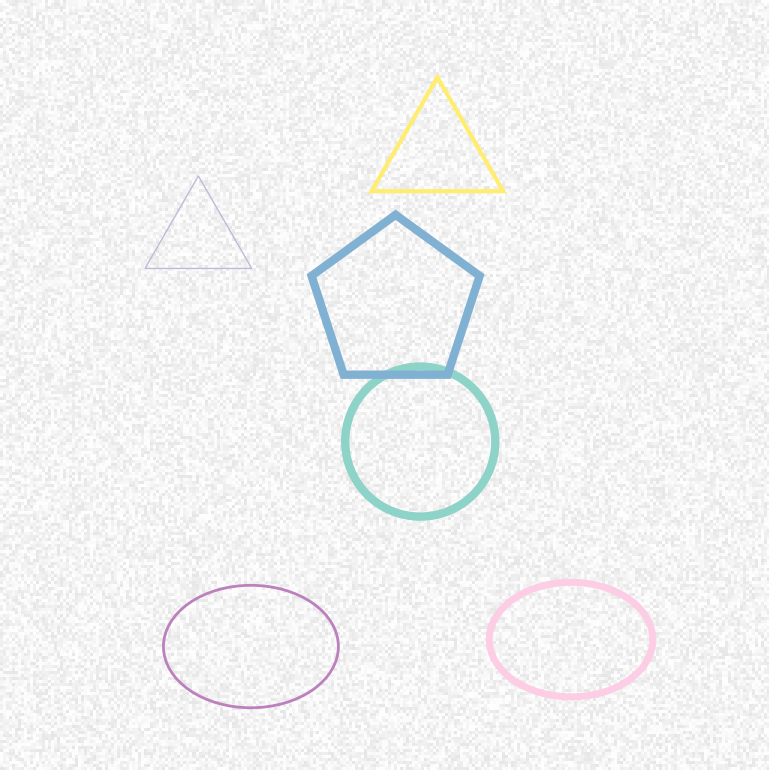[{"shape": "circle", "thickness": 3, "radius": 0.49, "center": [0.546, 0.427]}, {"shape": "triangle", "thickness": 0.5, "radius": 0.4, "center": [0.258, 0.691]}, {"shape": "pentagon", "thickness": 3, "radius": 0.57, "center": [0.514, 0.606]}, {"shape": "oval", "thickness": 2.5, "radius": 0.53, "center": [0.742, 0.169]}, {"shape": "oval", "thickness": 1, "radius": 0.57, "center": [0.326, 0.16]}, {"shape": "triangle", "thickness": 1.5, "radius": 0.49, "center": [0.568, 0.801]}]